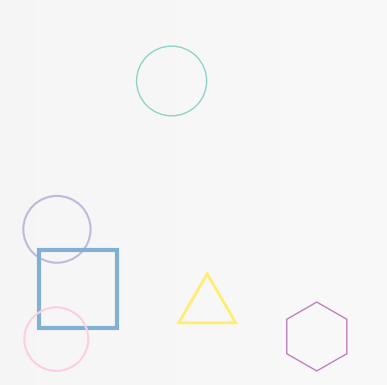[{"shape": "circle", "thickness": 1, "radius": 0.45, "center": [0.443, 0.79]}, {"shape": "circle", "thickness": 1.5, "radius": 0.43, "center": [0.147, 0.404]}, {"shape": "square", "thickness": 3, "radius": 0.5, "center": [0.201, 0.25]}, {"shape": "circle", "thickness": 1.5, "radius": 0.41, "center": [0.145, 0.119]}, {"shape": "hexagon", "thickness": 1, "radius": 0.45, "center": [0.817, 0.126]}, {"shape": "triangle", "thickness": 2, "radius": 0.42, "center": [0.535, 0.204]}]